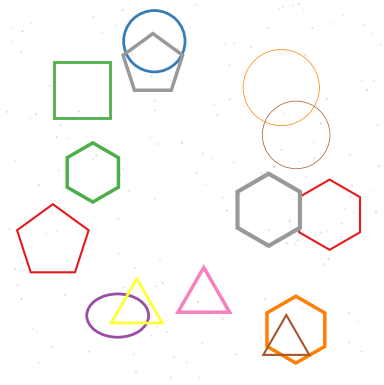[{"shape": "hexagon", "thickness": 1.5, "radius": 0.46, "center": [0.856, 0.442]}, {"shape": "pentagon", "thickness": 1.5, "radius": 0.49, "center": [0.137, 0.372]}, {"shape": "circle", "thickness": 2, "radius": 0.4, "center": [0.401, 0.893]}, {"shape": "hexagon", "thickness": 2.5, "radius": 0.38, "center": [0.241, 0.552]}, {"shape": "square", "thickness": 2, "radius": 0.36, "center": [0.213, 0.765]}, {"shape": "oval", "thickness": 2, "radius": 0.4, "center": [0.306, 0.18]}, {"shape": "circle", "thickness": 0.5, "radius": 0.49, "center": [0.731, 0.773]}, {"shape": "hexagon", "thickness": 2.5, "radius": 0.43, "center": [0.769, 0.144]}, {"shape": "triangle", "thickness": 2, "radius": 0.38, "center": [0.355, 0.199]}, {"shape": "triangle", "thickness": 1.5, "radius": 0.35, "center": [0.744, 0.113]}, {"shape": "circle", "thickness": 0.5, "radius": 0.44, "center": [0.769, 0.65]}, {"shape": "triangle", "thickness": 2.5, "radius": 0.39, "center": [0.529, 0.228]}, {"shape": "pentagon", "thickness": 2.5, "radius": 0.41, "center": [0.397, 0.831]}, {"shape": "hexagon", "thickness": 3, "radius": 0.47, "center": [0.698, 0.455]}]